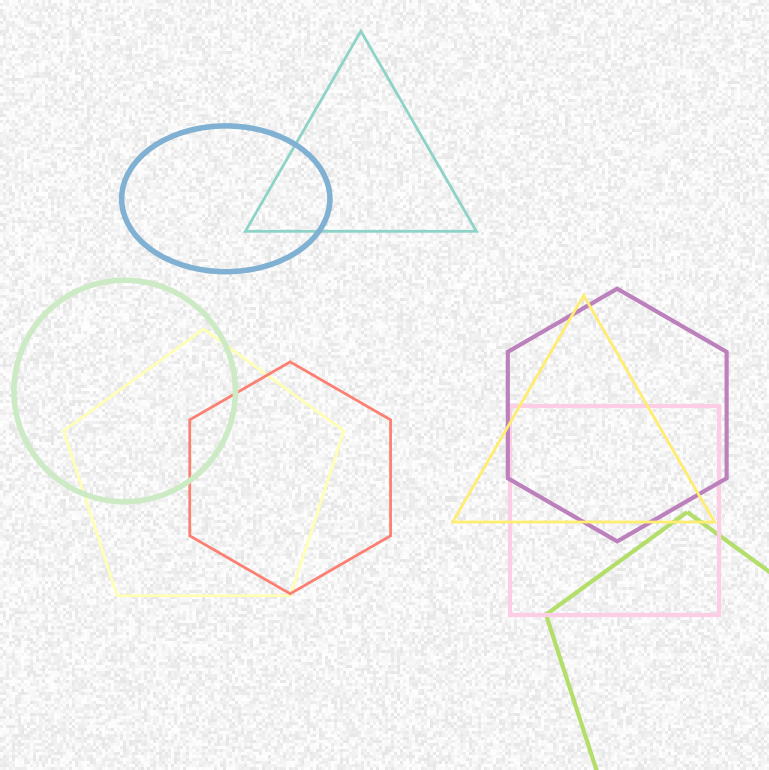[{"shape": "triangle", "thickness": 1, "radius": 0.87, "center": [0.469, 0.786]}, {"shape": "pentagon", "thickness": 1, "radius": 0.96, "center": [0.265, 0.381]}, {"shape": "hexagon", "thickness": 1, "radius": 0.75, "center": [0.377, 0.379]}, {"shape": "oval", "thickness": 2, "radius": 0.68, "center": [0.293, 0.742]}, {"shape": "pentagon", "thickness": 1.5, "radius": 0.96, "center": [0.892, 0.142]}, {"shape": "square", "thickness": 1.5, "radius": 0.68, "center": [0.798, 0.337]}, {"shape": "hexagon", "thickness": 1.5, "radius": 0.82, "center": [0.802, 0.461]}, {"shape": "circle", "thickness": 2, "radius": 0.72, "center": [0.162, 0.492]}, {"shape": "triangle", "thickness": 1, "radius": 0.98, "center": [0.758, 0.42]}]